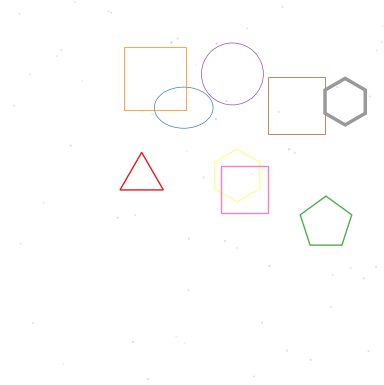[{"shape": "triangle", "thickness": 1, "radius": 0.33, "center": [0.368, 0.539]}, {"shape": "oval", "thickness": 0.5, "radius": 0.38, "center": [0.477, 0.72]}, {"shape": "pentagon", "thickness": 1, "radius": 0.35, "center": [0.847, 0.42]}, {"shape": "circle", "thickness": 0.5, "radius": 0.4, "center": [0.604, 0.808]}, {"shape": "square", "thickness": 0.5, "radius": 0.41, "center": [0.403, 0.796]}, {"shape": "hexagon", "thickness": 0.5, "radius": 0.34, "center": [0.616, 0.544]}, {"shape": "square", "thickness": 0.5, "radius": 0.37, "center": [0.77, 0.726]}, {"shape": "square", "thickness": 1, "radius": 0.31, "center": [0.636, 0.508]}, {"shape": "hexagon", "thickness": 2.5, "radius": 0.3, "center": [0.896, 0.736]}]